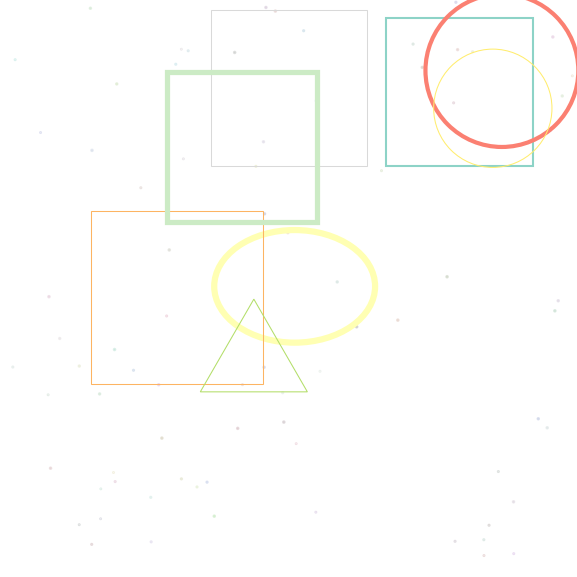[{"shape": "square", "thickness": 1, "radius": 0.64, "center": [0.795, 0.84]}, {"shape": "oval", "thickness": 3, "radius": 0.7, "center": [0.51, 0.503]}, {"shape": "circle", "thickness": 2, "radius": 0.66, "center": [0.869, 0.877]}, {"shape": "square", "thickness": 0.5, "radius": 0.75, "center": [0.306, 0.484]}, {"shape": "triangle", "thickness": 0.5, "radius": 0.54, "center": [0.44, 0.374]}, {"shape": "square", "thickness": 0.5, "radius": 0.68, "center": [0.5, 0.847]}, {"shape": "square", "thickness": 2.5, "radius": 0.65, "center": [0.419, 0.745]}, {"shape": "circle", "thickness": 0.5, "radius": 0.51, "center": [0.853, 0.812]}]